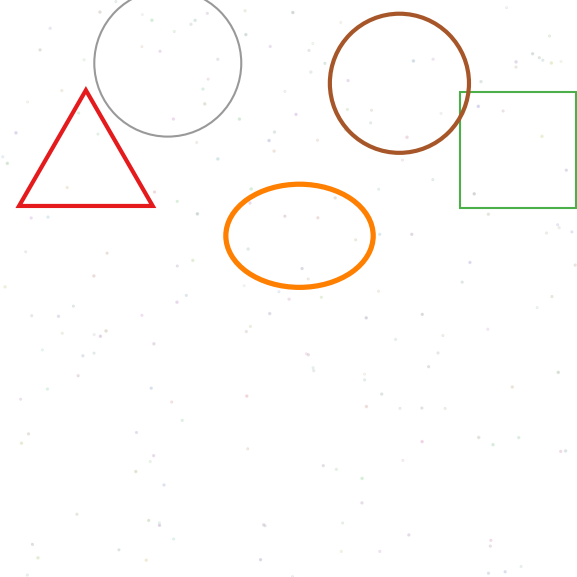[{"shape": "triangle", "thickness": 2, "radius": 0.67, "center": [0.149, 0.709]}, {"shape": "square", "thickness": 1, "radius": 0.5, "center": [0.896, 0.74]}, {"shape": "oval", "thickness": 2.5, "radius": 0.64, "center": [0.519, 0.591]}, {"shape": "circle", "thickness": 2, "radius": 0.6, "center": [0.692, 0.855]}, {"shape": "circle", "thickness": 1, "radius": 0.64, "center": [0.291, 0.89]}]